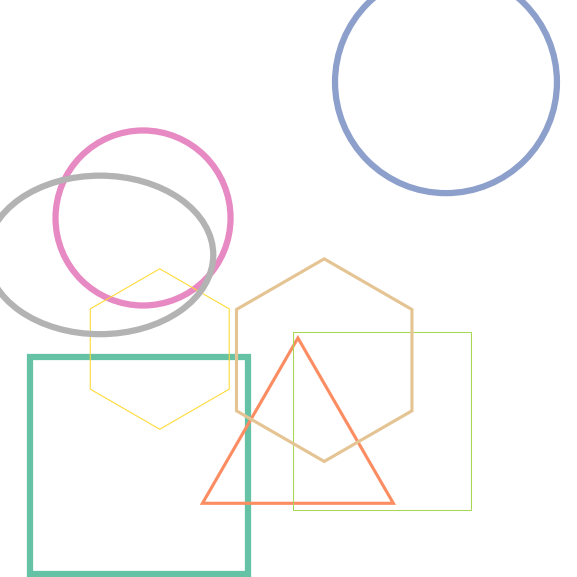[{"shape": "square", "thickness": 3, "radius": 0.94, "center": [0.241, 0.193]}, {"shape": "triangle", "thickness": 1.5, "radius": 0.95, "center": [0.516, 0.223]}, {"shape": "circle", "thickness": 3, "radius": 0.96, "center": [0.772, 0.857]}, {"shape": "circle", "thickness": 3, "radius": 0.76, "center": [0.248, 0.622]}, {"shape": "square", "thickness": 0.5, "radius": 0.77, "center": [0.662, 0.27]}, {"shape": "hexagon", "thickness": 0.5, "radius": 0.69, "center": [0.277, 0.395]}, {"shape": "hexagon", "thickness": 1.5, "radius": 0.88, "center": [0.561, 0.376]}, {"shape": "oval", "thickness": 3, "radius": 0.98, "center": [0.173, 0.558]}]